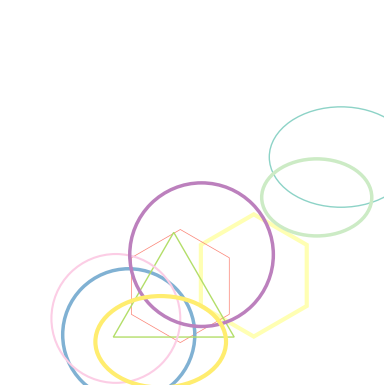[{"shape": "oval", "thickness": 1, "radius": 0.93, "center": [0.886, 0.592]}, {"shape": "hexagon", "thickness": 3, "radius": 0.79, "center": [0.659, 0.285]}, {"shape": "hexagon", "thickness": 0.5, "radius": 0.73, "center": [0.468, 0.257]}, {"shape": "circle", "thickness": 2.5, "radius": 0.86, "center": [0.334, 0.13]}, {"shape": "triangle", "thickness": 1, "radius": 0.91, "center": [0.451, 0.215]}, {"shape": "circle", "thickness": 1.5, "radius": 0.84, "center": [0.301, 0.173]}, {"shape": "circle", "thickness": 2.5, "radius": 0.93, "center": [0.524, 0.339]}, {"shape": "oval", "thickness": 2.5, "radius": 0.71, "center": [0.823, 0.487]}, {"shape": "oval", "thickness": 3, "radius": 0.85, "center": [0.417, 0.112]}]